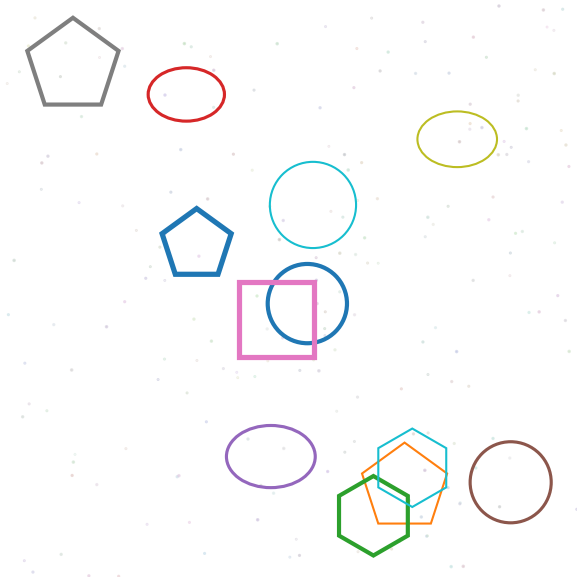[{"shape": "circle", "thickness": 2, "radius": 0.34, "center": [0.532, 0.473]}, {"shape": "pentagon", "thickness": 2.5, "radius": 0.31, "center": [0.341, 0.575]}, {"shape": "pentagon", "thickness": 1, "radius": 0.39, "center": [0.701, 0.155]}, {"shape": "hexagon", "thickness": 2, "radius": 0.34, "center": [0.647, 0.106]}, {"shape": "oval", "thickness": 1.5, "radius": 0.33, "center": [0.323, 0.836]}, {"shape": "oval", "thickness": 1.5, "radius": 0.38, "center": [0.469, 0.209]}, {"shape": "circle", "thickness": 1.5, "radius": 0.35, "center": [0.884, 0.164]}, {"shape": "square", "thickness": 2.5, "radius": 0.33, "center": [0.479, 0.446]}, {"shape": "pentagon", "thickness": 2, "radius": 0.42, "center": [0.126, 0.885]}, {"shape": "oval", "thickness": 1, "radius": 0.34, "center": [0.792, 0.758]}, {"shape": "circle", "thickness": 1, "radius": 0.37, "center": [0.542, 0.644]}, {"shape": "hexagon", "thickness": 1, "radius": 0.34, "center": [0.714, 0.189]}]